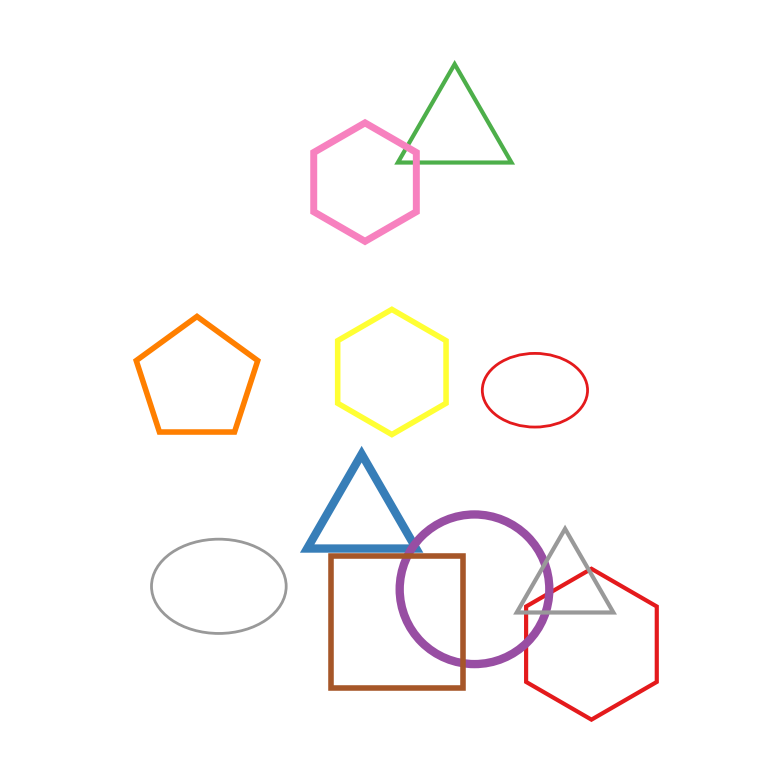[{"shape": "oval", "thickness": 1, "radius": 0.34, "center": [0.695, 0.493]}, {"shape": "hexagon", "thickness": 1.5, "radius": 0.49, "center": [0.768, 0.163]}, {"shape": "triangle", "thickness": 3, "radius": 0.41, "center": [0.47, 0.328]}, {"shape": "triangle", "thickness": 1.5, "radius": 0.43, "center": [0.59, 0.832]}, {"shape": "circle", "thickness": 3, "radius": 0.49, "center": [0.616, 0.235]}, {"shape": "pentagon", "thickness": 2, "radius": 0.41, "center": [0.256, 0.506]}, {"shape": "hexagon", "thickness": 2, "radius": 0.41, "center": [0.509, 0.517]}, {"shape": "square", "thickness": 2, "radius": 0.43, "center": [0.516, 0.192]}, {"shape": "hexagon", "thickness": 2.5, "radius": 0.38, "center": [0.474, 0.764]}, {"shape": "triangle", "thickness": 1.5, "radius": 0.36, "center": [0.734, 0.241]}, {"shape": "oval", "thickness": 1, "radius": 0.44, "center": [0.284, 0.239]}]